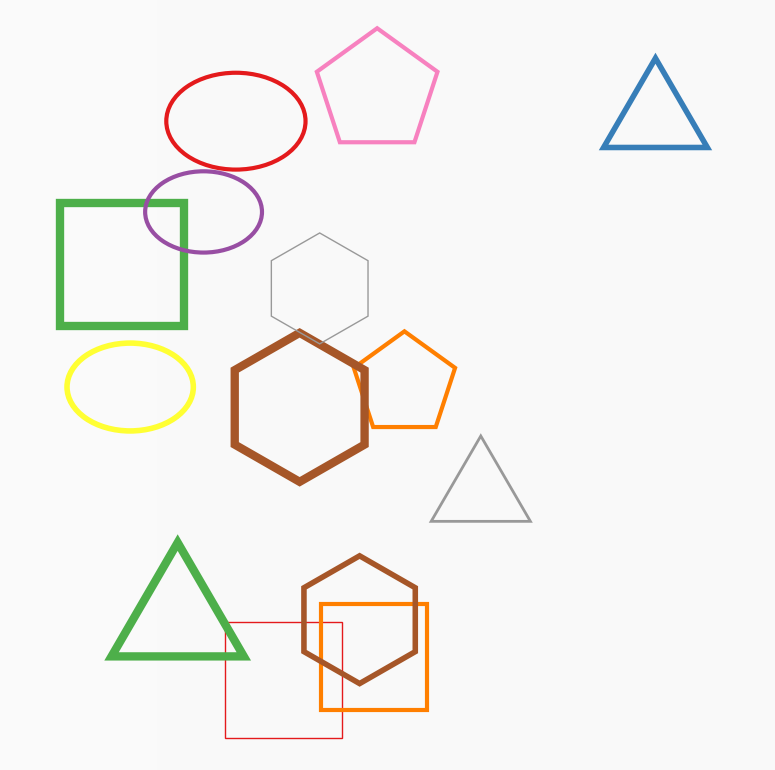[{"shape": "square", "thickness": 0.5, "radius": 0.38, "center": [0.366, 0.116]}, {"shape": "oval", "thickness": 1.5, "radius": 0.45, "center": [0.304, 0.843]}, {"shape": "triangle", "thickness": 2, "radius": 0.39, "center": [0.846, 0.847]}, {"shape": "square", "thickness": 3, "radius": 0.4, "center": [0.158, 0.656]}, {"shape": "triangle", "thickness": 3, "radius": 0.49, "center": [0.229, 0.197]}, {"shape": "oval", "thickness": 1.5, "radius": 0.38, "center": [0.263, 0.725]}, {"shape": "pentagon", "thickness": 1.5, "radius": 0.34, "center": [0.522, 0.501]}, {"shape": "square", "thickness": 1.5, "radius": 0.34, "center": [0.483, 0.147]}, {"shape": "oval", "thickness": 2, "radius": 0.41, "center": [0.168, 0.497]}, {"shape": "hexagon", "thickness": 2, "radius": 0.41, "center": [0.464, 0.195]}, {"shape": "hexagon", "thickness": 3, "radius": 0.48, "center": [0.387, 0.471]}, {"shape": "pentagon", "thickness": 1.5, "radius": 0.41, "center": [0.487, 0.881]}, {"shape": "triangle", "thickness": 1, "radius": 0.37, "center": [0.62, 0.36]}, {"shape": "hexagon", "thickness": 0.5, "radius": 0.36, "center": [0.412, 0.625]}]